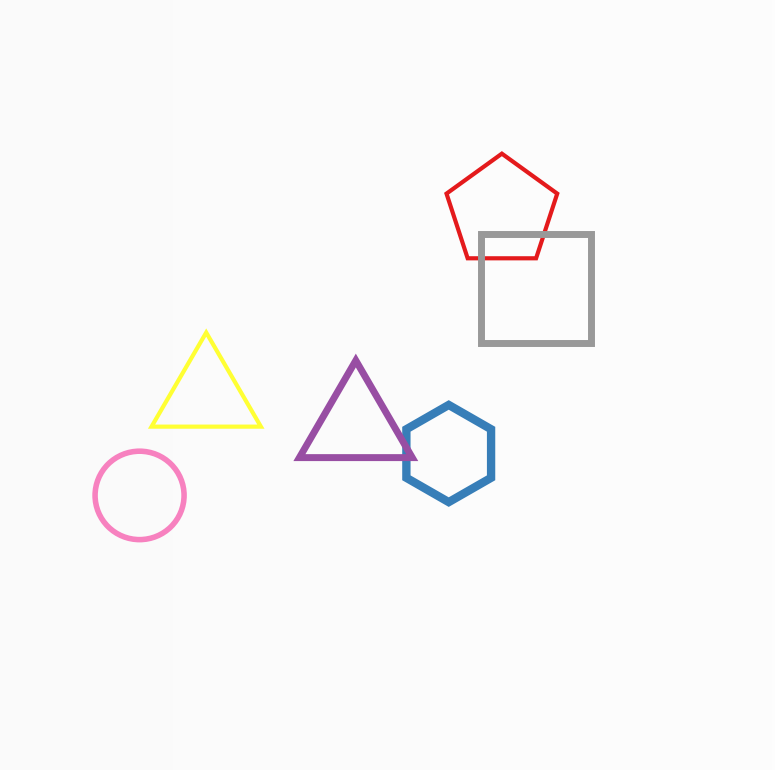[{"shape": "pentagon", "thickness": 1.5, "radius": 0.38, "center": [0.648, 0.725]}, {"shape": "hexagon", "thickness": 3, "radius": 0.32, "center": [0.579, 0.411]}, {"shape": "triangle", "thickness": 2.5, "radius": 0.42, "center": [0.459, 0.448]}, {"shape": "triangle", "thickness": 1.5, "radius": 0.41, "center": [0.266, 0.487]}, {"shape": "circle", "thickness": 2, "radius": 0.29, "center": [0.18, 0.357]}, {"shape": "square", "thickness": 2.5, "radius": 0.35, "center": [0.692, 0.625]}]